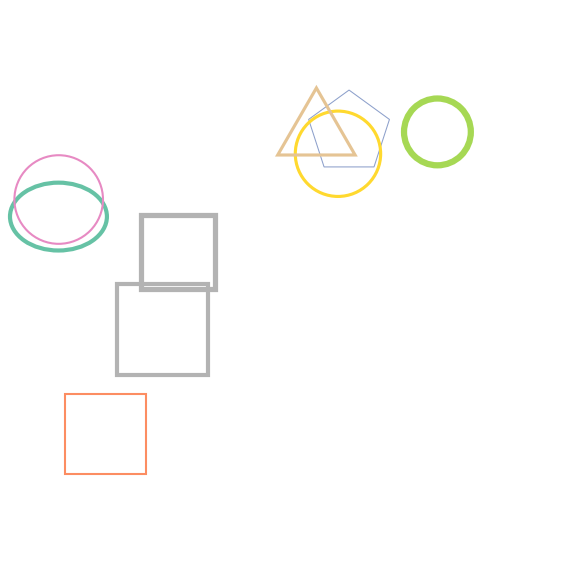[{"shape": "oval", "thickness": 2, "radius": 0.42, "center": [0.101, 0.624]}, {"shape": "square", "thickness": 1, "radius": 0.35, "center": [0.182, 0.247]}, {"shape": "pentagon", "thickness": 0.5, "radius": 0.37, "center": [0.604, 0.77]}, {"shape": "circle", "thickness": 1, "radius": 0.38, "center": [0.102, 0.654]}, {"shape": "circle", "thickness": 3, "radius": 0.29, "center": [0.757, 0.771]}, {"shape": "circle", "thickness": 1.5, "radius": 0.37, "center": [0.585, 0.733]}, {"shape": "triangle", "thickness": 1.5, "radius": 0.39, "center": [0.548, 0.769]}, {"shape": "square", "thickness": 2, "radius": 0.39, "center": [0.281, 0.428]}, {"shape": "square", "thickness": 2.5, "radius": 0.32, "center": [0.308, 0.563]}]